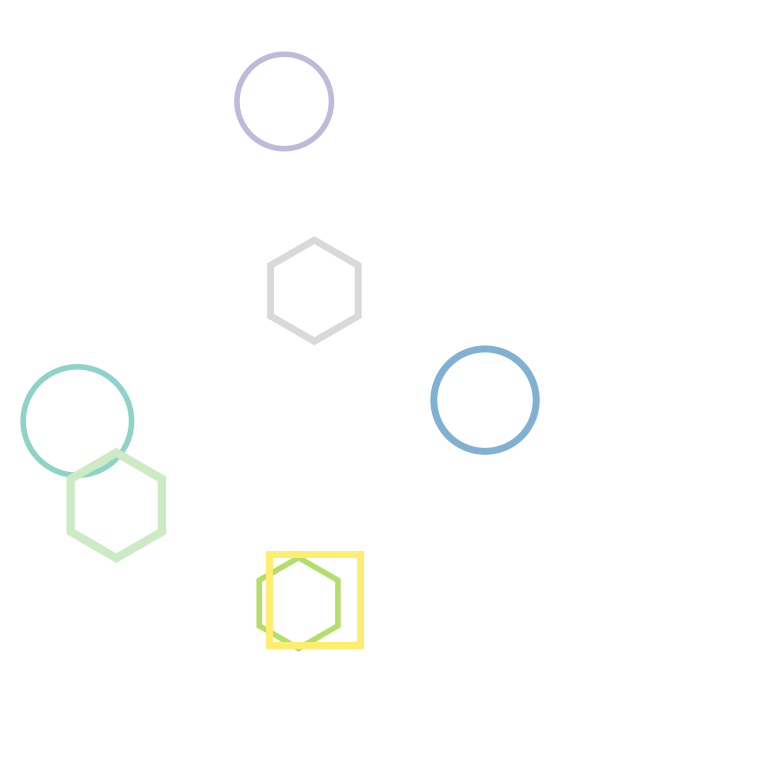[{"shape": "circle", "thickness": 2, "radius": 0.35, "center": [0.1, 0.453]}, {"shape": "circle", "thickness": 2, "radius": 0.31, "center": [0.369, 0.868]}, {"shape": "circle", "thickness": 2.5, "radius": 0.33, "center": [0.63, 0.48]}, {"shape": "hexagon", "thickness": 2, "radius": 0.3, "center": [0.388, 0.217]}, {"shape": "hexagon", "thickness": 2.5, "radius": 0.33, "center": [0.408, 0.622]}, {"shape": "hexagon", "thickness": 3, "radius": 0.34, "center": [0.151, 0.344]}, {"shape": "square", "thickness": 2.5, "radius": 0.3, "center": [0.408, 0.222]}]